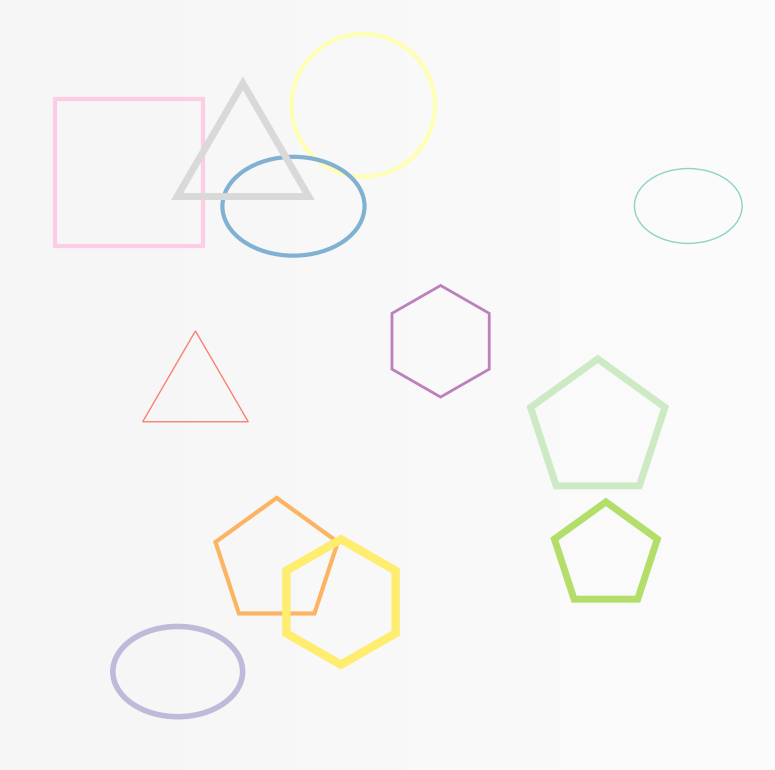[{"shape": "oval", "thickness": 0.5, "radius": 0.35, "center": [0.888, 0.733]}, {"shape": "circle", "thickness": 1.5, "radius": 0.46, "center": [0.469, 0.863]}, {"shape": "oval", "thickness": 2, "radius": 0.42, "center": [0.229, 0.128]}, {"shape": "triangle", "thickness": 0.5, "radius": 0.39, "center": [0.252, 0.492]}, {"shape": "oval", "thickness": 1.5, "radius": 0.46, "center": [0.379, 0.732]}, {"shape": "pentagon", "thickness": 1.5, "radius": 0.41, "center": [0.357, 0.27]}, {"shape": "pentagon", "thickness": 2.5, "radius": 0.35, "center": [0.782, 0.278]}, {"shape": "square", "thickness": 1.5, "radius": 0.48, "center": [0.167, 0.776]}, {"shape": "triangle", "thickness": 2.5, "radius": 0.49, "center": [0.313, 0.794]}, {"shape": "hexagon", "thickness": 1, "radius": 0.36, "center": [0.569, 0.557]}, {"shape": "pentagon", "thickness": 2.5, "radius": 0.46, "center": [0.771, 0.443]}, {"shape": "hexagon", "thickness": 3, "radius": 0.41, "center": [0.44, 0.218]}]